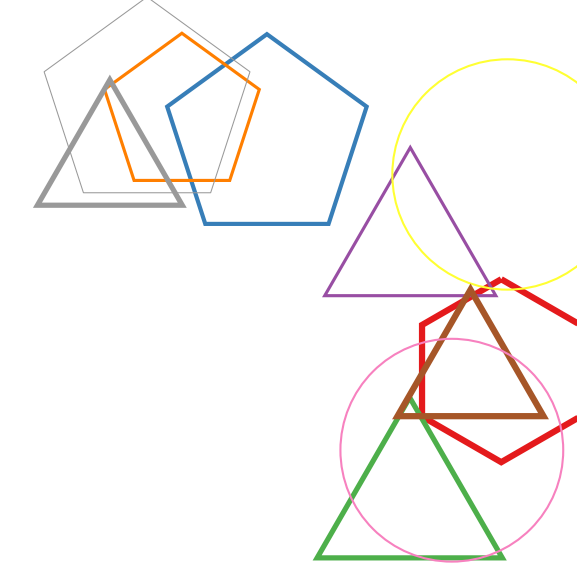[{"shape": "hexagon", "thickness": 3, "radius": 0.79, "center": [0.868, 0.357]}, {"shape": "pentagon", "thickness": 2, "radius": 0.91, "center": [0.462, 0.758]}, {"shape": "triangle", "thickness": 2.5, "radius": 0.93, "center": [0.709, 0.126]}, {"shape": "triangle", "thickness": 1.5, "radius": 0.86, "center": [0.71, 0.573]}, {"shape": "pentagon", "thickness": 1.5, "radius": 0.7, "center": [0.315, 0.801]}, {"shape": "circle", "thickness": 1, "radius": 1.0, "center": [0.879, 0.697]}, {"shape": "triangle", "thickness": 3, "radius": 0.73, "center": [0.815, 0.351]}, {"shape": "circle", "thickness": 1, "radius": 0.96, "center": [0.782, 0.22]}, {"shape": "triangle", "thickness": 2.5, "radius": 0.72, "center": [0.19, 0.716]}, {"shape": "pentagon", "thickness": 0.5, "radius": 0.94, "center": [0.255, 0.817]}]